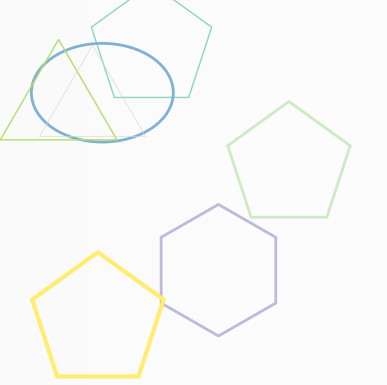[{"shape": "pentagon", "thickness": 1, "radius": 0.82, "center": [0.391, 0.879]}, {"shape": "hexagon", "thickness": 2, "radius": 0.85, "center": [0.564, 0.298]}, {"shape": "oval", "thickness": 2, "radius": 0.92, "center": [0.264, 0.759]}, {"shape": "triangle", "thickness": 1, "radius": 0.87, "center": [0.151, 0.724]}, {"shape": "triangle", "thickness": 0.5, "radius": 0.79, "center": [0.239, 0.725]}, {"shape": "pentagon", "thickness": 2, "radius": 0.83, "center": [0.746, 0.57]}, {"shape": "pentagon", "thickness": 3, "radius": 0.89, "center": [0.253, 0.167]}]